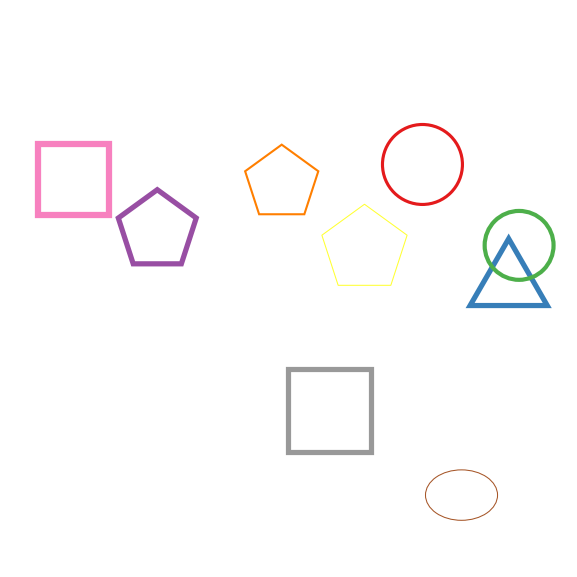[{"shape": "circle", "thickness": 1.5, "radius": 0.35, "center": [0.732, 0.714]}, {"shape": "triangle", "thickness": 2.5, "radius": 0.39, "center": [0.881, 0.509]}, {"shape": "circle", "thickness": 2, "radius": 0.3, "center": [0.899, 0.574]}, {"shape": "pentagon", "thickness": 2.5, "radius": 0.35, "center": [0.272, 0.6]}, {"shape": "pentagon", "thickness": 1, "radius": 0.33, "center": [0.488, 0.682]}, {"shape": "pentagon", "thickness": 0.5, "radius": 0.39, "center": [0.631, 0.568]}, {"shape": "oval", "thickness": 0.5, "radius": 0.31, "center": [0.799, 0.142]}, {"shape": "square", "thickness": 3, "radius": 0.31, "center": [0.127, 0.688]}, {"shape": "square", "thickness": 2.5, "radius": 0.36, "center": [0.571, 0.288]}]